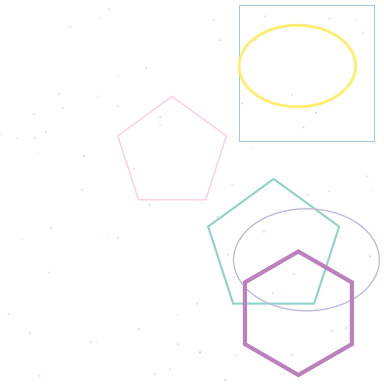[{"shape": "pentagon", "thickness": 1.5, "radius": 0.89, "center": [0.711, 0.356]}, {"shape": "oval", "thickness": 1, "radius": 0.95, "center": [0.796, 0.325]}, {"shape": "square", "thickness": 0.5, "radius": 0.88, "center": [0.796, 0.811]}, {"shape": "pentagon", "thickness": 1, "radius": 0.74, "center": [0.447, 0.601]}, {"shape": "hexagon", "thickness": 3, "radius": 0.8, "center": [0.775, 0.186]}, {"shape": "oval", "thickness": 2, "radius": 0.76, "center": [0.772, 0.828]}]